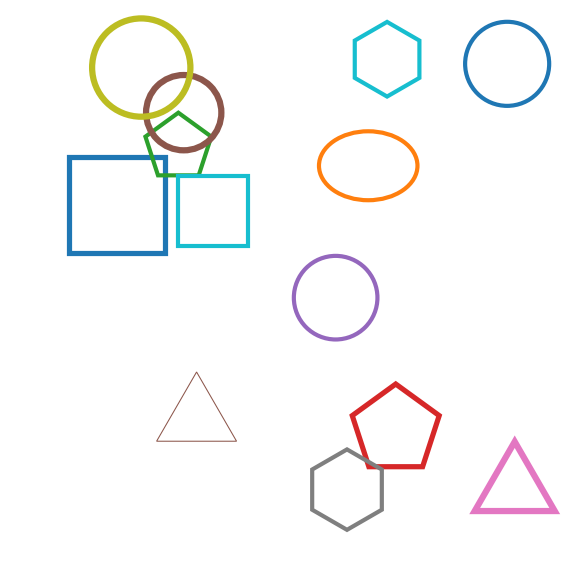[{"shape": "circle", "thickness": 2, "radius": 0.36, "center": [0.878, 0.889]}, {"shape": "square", "thickness": 2.5, "radius": 0.41, "center": [0.203, 0.644]}, {"shape": "oval", "thickness": 2, "radius": 0.43, "center": [0.638, 0.712]}, {"shape": "pentagon", "thickness": 2, "radius": 0.3, "center": [0.309, 0.744]}, {"shape": "pentagon", "thickness": 2.5, "radius": 0.4, "center": [0.685, 0.255]}, {"shape": "circle", "thickness": 2, "radius": 0.36, "center": [0.581, 0.484]}, {"shape": "triangle", "thickness": 0.5, "radius": 0.4, "center": [0.34, 0.275]}, {"shape": "circle", "thickness": 3, "radius": 0.33, "center": [0.318, 0.804]}, {"shape": "triangle", "thickness": 3, "radius": 0.4, "center": [0.891, 0.154]}, {"shape": "hexagon", "thickness": 2, "radius": 0.35, "center": [0.601, 0.151]}, {"shape": "circle", "thickness": 3, "radius": 0.43, "center": [0.245, 0.882]}, {"shape": "hexagon", "thickness": 2, "radius": 0.32, "center": [0.67, 0.897]}, {"shape": "square", "thickness": 2, "radius": 0.3, "center": [0.369, 0.634]}]